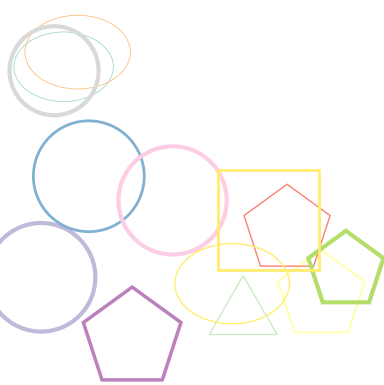[{"shape": "oval", "thickness": 0.5, "radius": 0.65, "center": [0.165, 0.827]}, {"shape": "pentagon", "thickness": 1.5, "radius": 0.59, "center": [0.835, 0.232]}, {"shape": "circle", "thickness": 3, "radius": 0.71, "center": [0.107, 0.28]}, {"shape": "pentagon", "thickness": 1, "radius": 0.59, "center": [0.746, 0.404]}, {"shape": "circle", "thickness": 2, "radius": 0.72, "center": [0.231, 0.542]}, {"shape": "oval", "thickness": 0.5, "radius": 0.68, "center": [0.202, 0.865]}, {"shape": "pentagon", "thickness": 3, "radius": 0.51, "center": [0.898, 0.298]}, {"shape": "circle", "thickness": 3, "radius": 0.7, "center": [0.448, 0.479]}, {"shape": "circle", "thickness": 3, "radius": 0.58, "center": [0.14, 0.816]}, {"shape": "pentagon", "thickness": 2.5, "radius": 0.67, "center": [0.343, 0.121]}, {"shape": "triangle", "thickness": 1, "radius": 0.51, "center": [0.632, 0.182]}, {"shape": "oval", "thickness": 1, "radius": 0.74, "center": [0.603, 0.263]}, {"shape": "square", "thickness": 2, "radius": 0.65, "center": [0.697, 0.428]}]